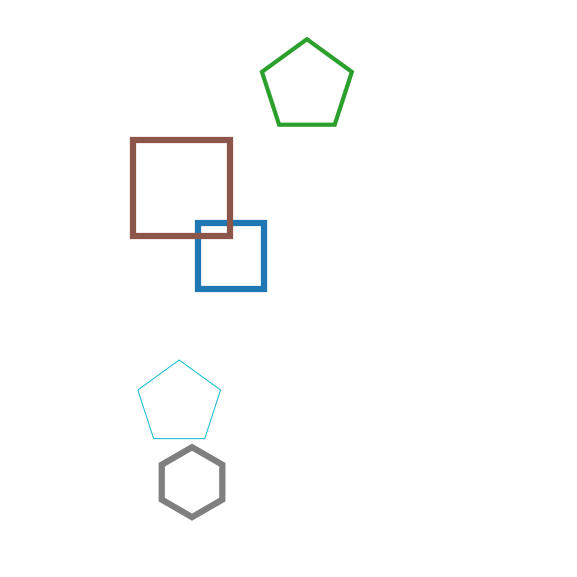[{"shape": "square", "thickness": 3, "radius": 0.29, "center": [0.4, 0.556]}, {"shape": "pentagon", "thickness": 2, "radius": 0.41, "center": [0.531, 0.849]}, {"shape": "square", "thickness": 3, "radius": 0.42, "center": [0.314, 0.673]}, {"shape": "hexagon", "thickness": 3, "radius": 0.3, "center": [0.333, 0.164]}, {"shape": "pentagon", "thickness": 0.5, "radius": 0.38, "center": [0.31, 0.301]}]